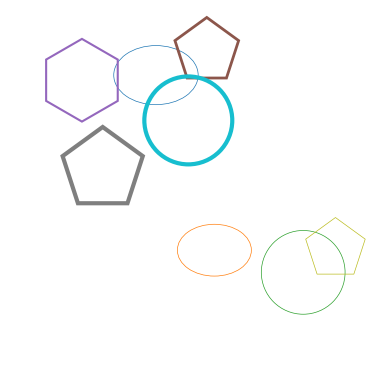[{"shape": "oval", "thickness": 0.5, "radius": 0.55, "center": [0.405, 0.805]}, {"shape": "oval", "thickness": 0.5, "radius": 0.48, "center": [0.557, 0.35]}, {"shape": "circle", "thickness": 0.5, "radius": 0.54, "center": [0.788, 0.293]}, {"shape": "hexagon", "thickness": 1.5, "radius": 0.54, "center": [0.213, 0.792]}, {"shape": "pentagon", "thickness": 2, "radius": 0.43, "center": [0.537, 0.868]}, {"shape": "pentagon", "thickness": 3, "radius": 0.55, "center": [0.267, 0.561]}, {"shape": "pentagon", "thickness": 0.5, "radius": 0.41, "center": [0.871, 0.354]}, {"shape": "circle", "thickness": 3, "radius": 0.57, "center": [0.489, 0.687]}]